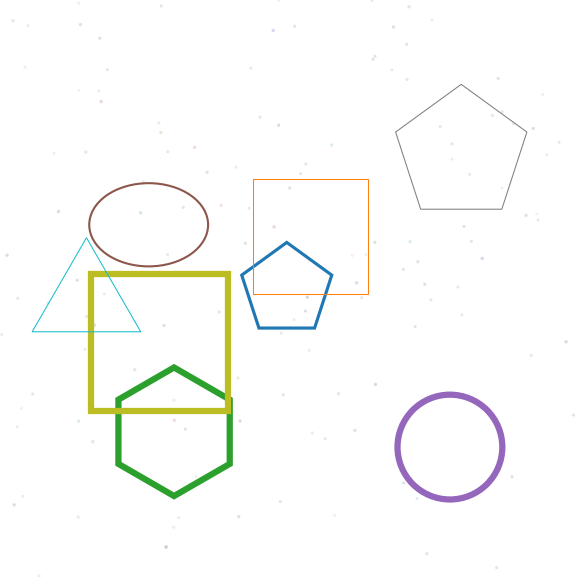[{"shape": "pentagon", "thickness": 1.5, "radius": 0.41, "center": [0.497, 0.497]}, {"shape": "square", "thickness": 0.5, "radius": 0.5, "center": [0.537, 0.59]}, {"shape": "hexagon", "thickness": 3, "radius": 0.56, "center": [0.301, 0.251]}, {"shape": "circle", "thickness": 3, "radius": 0.45, "center": [0.779, 0.225]}, {"shape": "oval", "thickness": 1, "radius": 0.51, "center": [0.257, 0.61]}, {"shape": "pentagon", "thickness": 0.5, "radius": 0.6, "center": [0.799, 0.734]}, {"shape": "square", "thickness": 3, "radius": 0.59, "center": [0.276, 0.407]}, {"shape": "triangle", "thickness": 0.5, "radius": 0.54, "center": [0.15, 0.479]}]